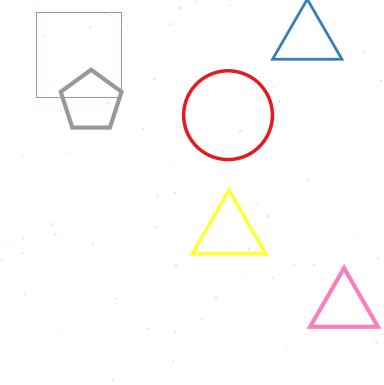[{"shape": "circle", "thickness": 2.5, "radius": 0.58, "center": [0.592, 0.701]}, {"shape": "triangle", "thickness": 2, "radius": 0.52, "center": [0.798, 0.898]}, {"shape": "square", "thickness": 0.5, "radius": 0.55, "center": [0.204, 0.859]}, {"shape": "triangle", "thickness": 2.5, "radius": 0.55, "center": [0.595, 0.396]}, {"shape": "triangle", "thickness": 3, "radius": 0.51, "center": [0.894, 0.202]}, {"shape": "pentagon", "thickness": 3, "radius": 0.42, "center": [0.237, 0.736]}]